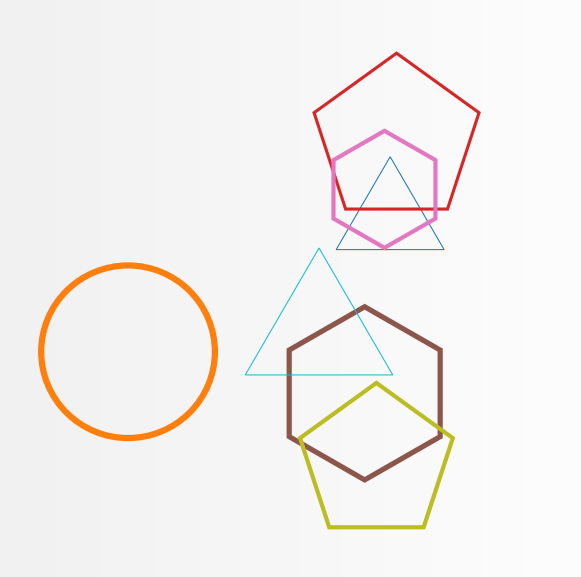[{"shape": "triangle", "thickness": 0.5, "radius": 0.54, "center": [0.671, 0.621]}, {"shape": "circle", "thickness": 3, "radius": 0.75, "center": [0.22, 0.39]}, {"shape": "pentagon", "thickness": 1.5, "radius": 0.75, "center": [0.682, 0.758]}, {"shape": "hexagon", "thickness": 2.5, "radius": 0.75, "center": [0.627, 0.318]}, {"shape": "hexagon", "thickness": 2, "radius": 0.51, "center": [0.661, 0.671]}, {"shape": "pentagon", "thickness": 2, "radius": 0.69, "center": [0.648, 0.198]}, {"shape": "triangle", "thickness": 0.5, "radius": 0.73, "center": [0.549, 0.423]}]